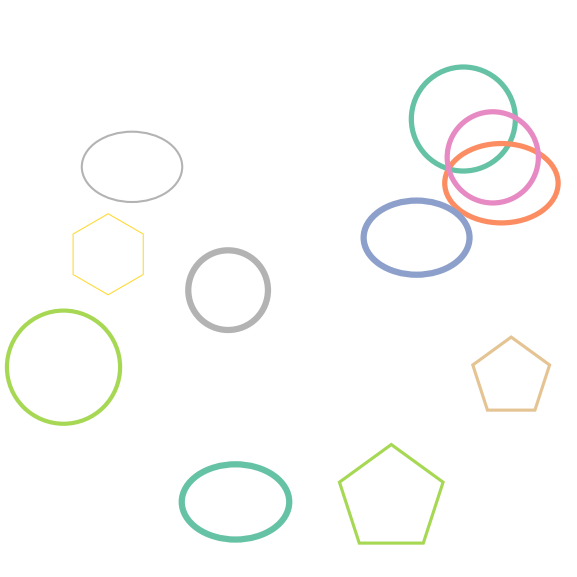[{"shape": "oval", "thickness": 3, "radius": 0.47, "center": [0.408, 0.13]}, {"shape": "circle", "thickness": 2.5, "radius": 0.45, "center": [0.802, 0.793]}, {"shape": "oval", "thickness": 2.5, "radius": 0.49, "center": [0.868, 0.682]}, {"shape": "oval", "thickness": 3, "radius": 0.46, "center": [0.721, 0.588]}, {"shape": "circle", "thickness": 2.5, "radius": 0.39, "center": [0.853, 0.727]}, {"shape": "circle", "thickness": 2, "radius": 0.49, "center": [0.11, 0.363]}, {"shape": "pentagon", "thickness": 1.5, "radius": 0.47, "center": [0.678, 0.135]}, {"shape": "hexagon", "thickness": 0.5, "radius": 0.35, "center": [0.187, 0.559]}, {"shape": "pentagon", "thickness": 1.5, "radius": 0.35, "center": [0.885, 0.346]}, {"shape": "circle", "thickness": 3, "radius": 0.34, "center": [0.395, 0.497]}, {"shape": "oval", "thickness": 1, "radius": 0.43, "center": [0.229, 0.71]}]